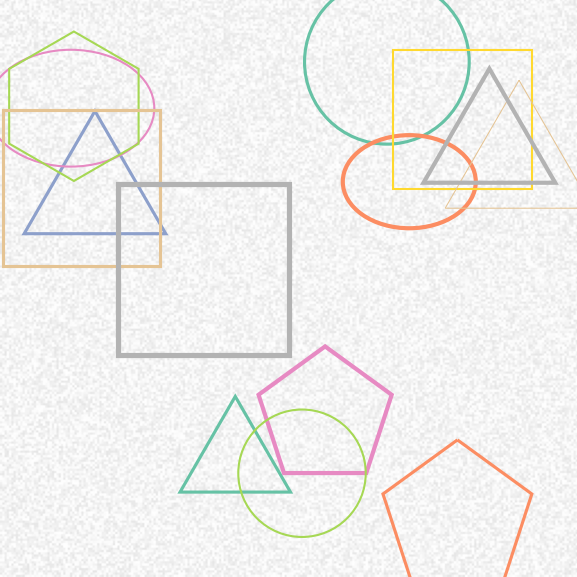[{"shape": "circle", "thickness": 1.5, "radius": 0.71, "center": [0.67, 0.892]}, {"shape": "triangle", "thickness": 1.5, "radius": 0.55, "center": [0.407, 0.202]}, {"shape": "oval", "thickness": 2, "radius": 0.58, "center": [0.709, 0.685]}, {"shape": "pentagon", "thickness": 1.5, "radius": 0.68, "center": [0.792, 0.102]}, {"shape": "triangle", "thickness": 1.5, "radius": 0.71, "center": [0.164, 0.665]}, {"shape": "pentagon", "thickness": 2, "radius": 0.61, "center": [0.563, 0.278]}, {"shape": "oval", "thickness": 1, "radius": 0.72, "center": [0.123, 0.812]}, {"shape": "hexagon", "thickness": 1, "radius": 0.65, "center": [0.128, 0.815]}, {"shape": "circle", "thickness": 1, "radius": 0.55, "center": [0.523, 0.18]}, {"shape": "square", "thickness": 1, "radius": 0.6, "center": [0.8, 0.792]}, {"shape": "triangle", "thickness": 0.5, "radius": 0.74, "center": [0.899, 0.712]}, {"shape": "square", "thickness": 1.5, "radius": 0.68, "center": [0.141, 0.673]}, {"shape": "square", "thickness": 2.5, "radius": 0.74, "center": [0.352, 0.532]}, {"shape": "triangle", "thickness": 2, "radius": 0.66, "center": [0.847, 0.749]}]